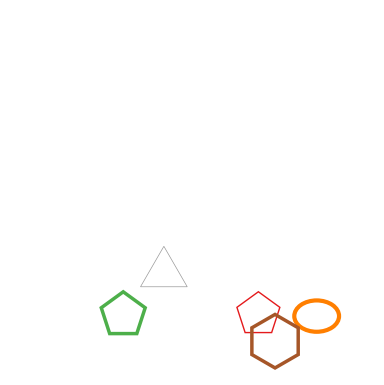[{"shape": "pentagon", "thickness": 1, "radius": 0.29, "center": [0.671, 0.184]}, {"shape": "pentagon", "thickness": 2.5, "radius": 0.3, "center": [0.32, 0.182]}, {"shape": "oval", "thickness": 3, "radius": 0.29, "center": [0.823, 0.179]}, {"shape": "hexagon", "thickness": 2.5, "radius": 0.35, "center": [0.714, 0.114]}, {"shape": "triangle", "thickness": 0.5, "radius": 0.35, "center": [0.426, 0.29]}]